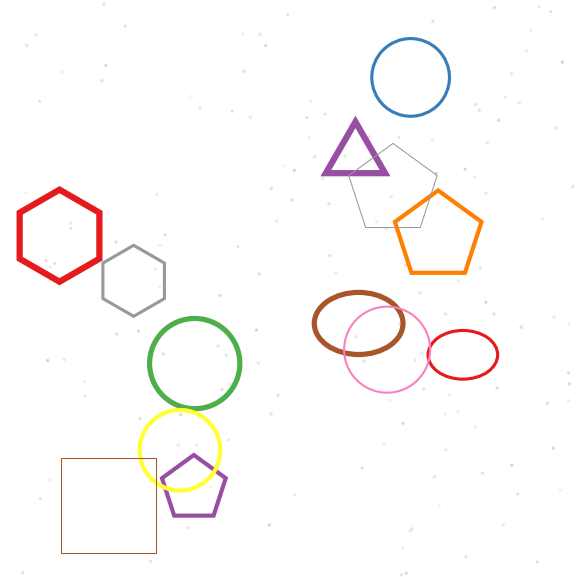[{"shape": "oval", "thickness": 1.5, "radius": 0.3, "center": [0.802, 0.385]}, {"shape": "hexagon", "thickness": 3, "radius": 0.4, "center": [0.103, 0.591]}, {"shape": "circle", "thickness": 1.5, "radius": 0.34, "center": [0.711, 0.865]}, {"shape": "circle", "thickness": 2.5, "radius": 0.39, "center": [0.337, 0.37]}, {"shape": "triangle", "thickness": 3, "radius": 0.3, "center": [0.616, 0.729]}, {"shape": "pentagon", "thickness": 2, "radius": 0.29, "center": [0.336, 0.153]}, {"shape": "pentagon", "thickness": 2, "radius": 0.39, "center": [0.759, 0.591]}, {"shape": "circle", "thickness": 2, "radius": 0.35, "center": [0.312, 0.219]}, {"shape": "oval", "thickness": 2.5, "radius": 0.38, "center": [0.621, 0.439]}, {"shape": "square", "thickness": 0.5, "radius": 0.41, "center": [0.188, 0.124]}, {"shape": "circle", "thickness": 1, "radius": 0.37, "center": [0.67, 0.394]}, {"shape": "pentagon", "thickness": 0.5, "radius": 0.4, "center": [0.68, 0.67]}, {"shape": "hexagon", "thickness": 1.5, "radius": 0.31, "center": [0.231, 0.513]}]